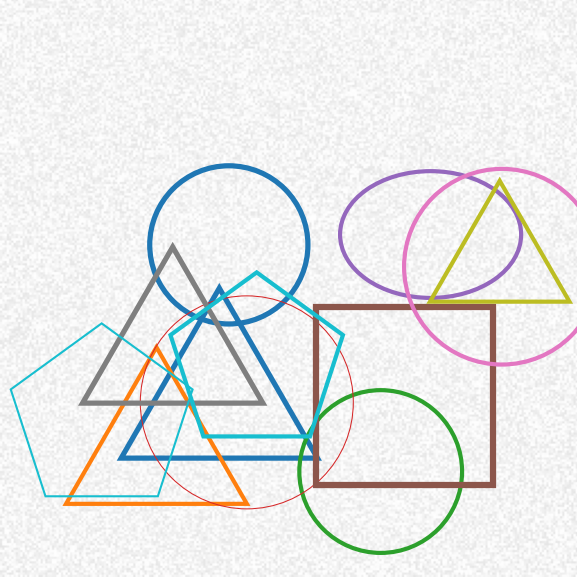[{"shape": "triangle", "thickness": 2.5, "radius": 0.98, "center": [0.38, 0.304]}, {"shape": "circle", "thickness": 2.5, "radius": 0.68, "center": [0.396, 0.575]}, {"shape": "triangle", "thickness": 2, "radius": 0.9, "center": [0.271, 0.217]}, {"shape": "circle", "thickness": 2, "radius": 0.7, "center": [0.659, 0.183]}, {"shape": "circle", "thickness": 0.5, "radius": 0.92, "center": [0.427, 0.302]}, {"shape": "oval", "thickness": 2, "radius": 0.78, "center": [0.746, 0.593]}, {"shape": "square", "thickness": 3, "radius": 0.77, "center": [0.7, 0.314]}, {"shape": "circle", "thickness": 2, "radius": 0.85, "center": [0.869, 0.537]}, {"shape": "triangle", "thickness": 2.5, "radius": 0.9, "center": [0.299, 0.391]}, {"shape": "triangle", "thickness": 2, "radius": 0.7, "center": [0.865, 0.547]}, {"shape": "pentagon", "thickness": 1, "radius": 0.83, "center": [0.176, 0.274]}, {"shape": "pentagon", "thickness": 2, "radius": 0.79, "center": [0.445, 0.37]}]